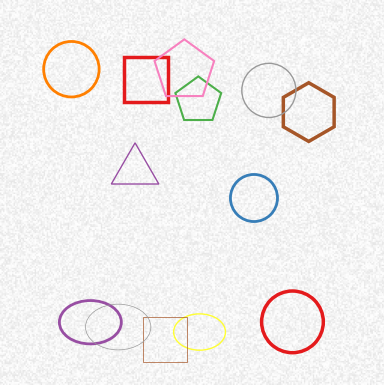[{"shape": "square", "thickness": 2.5, "radius": 0.29, "center": [0.38, 0.793]}, {"shape": "circle", "thickness": 2.5, "radius": 0.4, "center": [0.76, 0.164]}, {"shape": "circle", "thickness": 2, "radius": 0.31, "center": [0.66, 0.486]}, {"shape": "pentagon", "thickness": 1.5, "radius": 0.31, "center": [0.515, 0.739]}, {"shape": "oval", "thickness": 2, "radius": 0.4, "center": [0.235, 0.163]}, {"shape": "triangle", "thickness": 1, "radius": 0.36, "center": [0.351, 0.558]}, {"shape": "circle", "thickness": 2, "radius": 0.36, "center": [0.185, 0.82]}, {"shape": "oval", "thickness": 1, "radius": 0.34, "center": [0.518, 0.138]}, {"shape": "hexagon", "thickness": 2.5, "radius": 0.38, "center": [0.802, 0.709]}, {"shape": "square", "thickness": 0.5, "radius": 0.29, "center": [0.429, 0.118]}, {"shape": "pentagon", "thickness": 1.5, "radius": 0.41, "center": [0.479, 0.816]}, {"shape": "oval", "thickness": 0.5, "radius": 0.42, "center": [0.307, 0.151]}, {"shape": "circle", "thickness": 1, "radius": 0.35, "center": [0.698, 0.765]}]